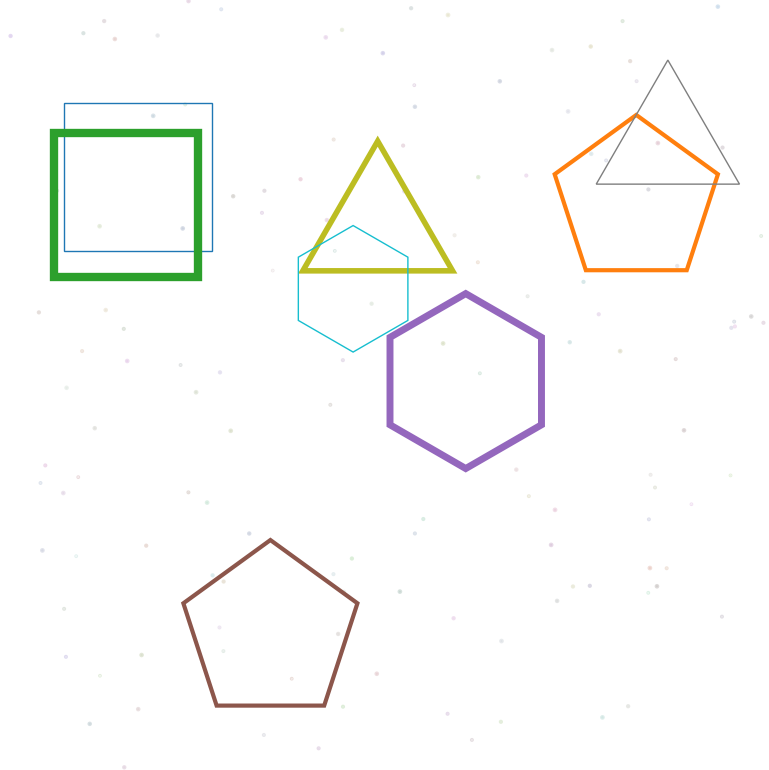[{"shape": "square", "thickness": 0.5, "radius": 0.48, "center": [0.179, 0.77]}, {"shape": "pentagon", "thickness": 1.5, "radius": 0.56, "center": [0.826, 0.739]}, {"shape": "square", "thickness": 3, "radius": 0.47, "center": [0.163, 0.734]}, {"shape": "hexagon", "thickness": 2.5, "radius": 0.57, "center": [0.605, 0.505]}, {"shape": "pentagon", "thickness": 1.5, "radius": 0.59, "center": [0.351, 0.18]}, {"shape": "triangle", "thickness": 0.5, "radius": 0.54, "center": [0.867, 0.815]}, {"shape": "triangle", "thickness": 2, "radius": 0.56, "center": [0.491, 0.704]}, {"shape": "hexagon", "thickness": 0.5, "radius": 0.41, "center": [0.459, 0.625]}]